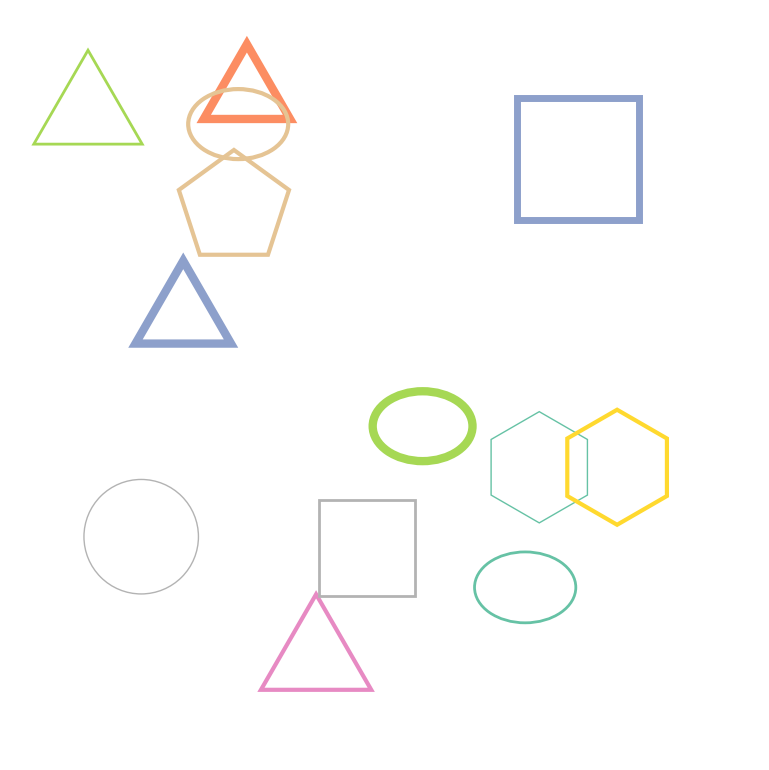[{"shape": "hexagon", "thickness": 0.5, "radius": 0.36, "center": [0.7, 0.393]}, {"shape": "oval", "thickness": 1, "radius": 0.33, "center": [0.682, 0.237]}, {"shape": "triangle", "thickness": 3, "radius": 0.32, "center": [0.321, 0.878]}, {"shape": "square", "thickness": 2.5, "radius": 0.4, "center": [0.751, 0.793]}, {"shape": "triangle", "thickness": 3, "radius": 0.36, "center": [0.238, 0.59]}, {"shape": "triangle", "thickness": 1.5, "radius": 0.41, "center": [0.411, 0.145]}, {"shape": "oval", "thickness": 3, "radius": 0.32, "center": [0.549, 0.447]}, {"shape": "triangle", "thickness": 1, "radius": 0.41, "center": [0.114, 0.853]}, {"shape": "hexagon", "thickness": 1.5, "radius": 0.37, "center": [0.801, 0.393]}, {"shape": "oval", "thickness": 1.5, "radius": 0.32, "center": [0.309, 0.839]}, {"shape": "pentagon", "thickness": 1.5, "radius": 0.38, "center": [0.304, 0.73]}, {"shape": "square", "thickness": 1, "radius": 0.31, "center": [0.477, 0.288]}, {"shape": "circle", "thickness": 0.5, "radius": 0.37, "center": [0.183, 0.303]}]